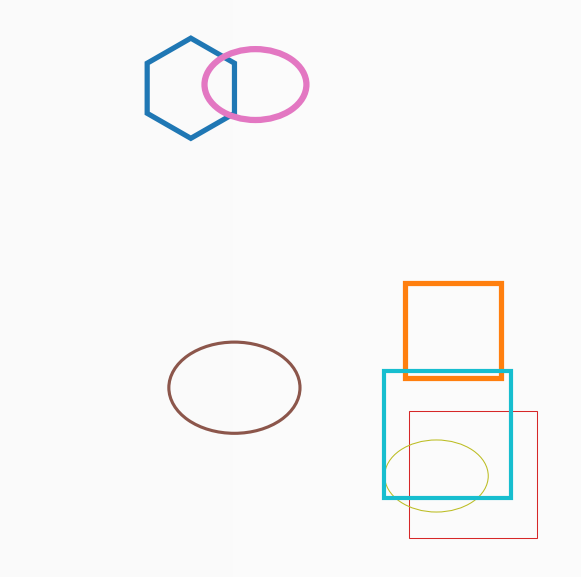[{"shape": "hexagon", "thickness": 2.5, "radius": 0.43, "center": [0.328, 0.846]}, {"shape": "square", "thickness": 2.5, "radius": 0.41, "center": [0.779, 0.427]}, {"shape": "square", "thickness": 0.5, "radius": 0.55, "center": [0.814, 0.177]}, {"shape": "oval", "thickness": 1.5, "radius": 0.56, "center": [0.403, 0.328]}, {"shape": "oval", "thickness": 3, "radius": 0.44, "center": [0.44, 0.853]}, {"shape": "oval", "thickness": 0.5, "radius": 0.45, "center": [0.751, 0.175]}, {"shape": "square", "thickness": 2, "radius": 0.55, "center": [0.77, 0.247]}]